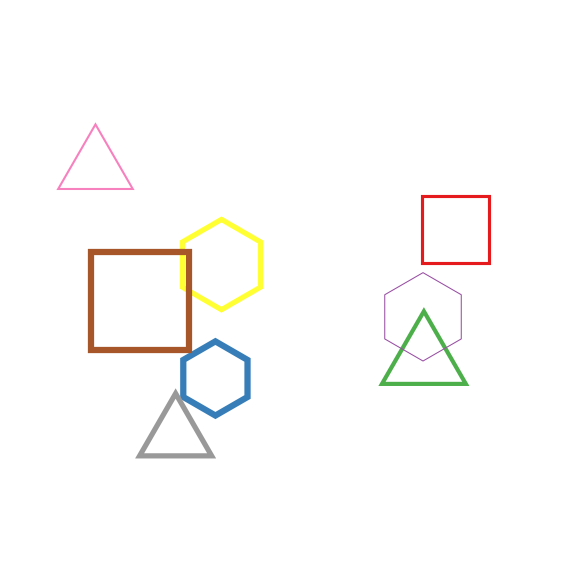[{"shape": "square", "thickness": 1.5, "radius": 0.29, "center": [0.789, 0.601]}, {"shape": "hexagon", "thickness": 3, "radius": 0.32, "center": [0.373, 0.344]}, {"shape": "triangle", "thickness": 2, "radius": 0.42, "center": [0.734, 0.376]}, {"shape": "hexagon", "thickness": 0.5, "radius": 0.38, "center": [0.732, 0.451]}, {"shape": "hexagon", "thickness": 2.5, "radius": 0.39, "center": [0.383, 0.541]}, {"shape": "square", "thickness": 3, "radius": 0.42, "center": [0.243, 0.478]}, {"shape": "triangle", "thickness": 1, "radius": 0.37, "center": [0.165, 0.709]}, {"shape": "triangle", "thickness": 2.5, "radius": 0.36, "center": [0.304, 0.246]}]